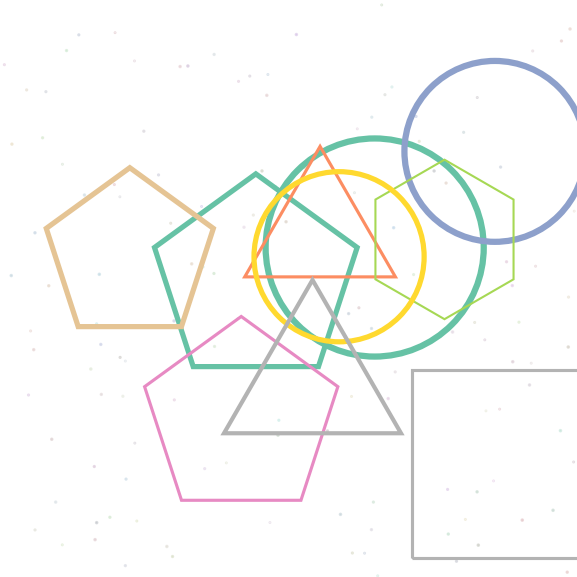[{"shape": "circle", "thickness": 3, "radius": 0.94, "center": [0.649, 0.571]}, {"shape": "pentagon", "thickness": 2.5, "radius": 0.92, "center": [0.443, 0.514]}, {"shape": "triangle", "thickness": 1.5, "radius": 0.75, "center": [0.554, 0.595]}, {"shape": "circle", "thickness": 3, "radius": 0.78, "center": [0.857, 0.737]}, {"shape": "pentagon", "thickness": 1.5, "radius": 0.88, "center": [0.418, 0.275]}, {"shape": "hexagon", "thickness": 1, "radius": 0.69, "center": [0.77, 0.585]}, {"shape": "circle", "thickness": 2.5, "radius": 0.74, "center": [0.587, 0.555]}, {"shape": "pentagon", "thickness": 2.5, "radius": 0.76, "center": [0.225, 0.557]}, {"shape": "square", "thickness": 1.5, "radius": 0.81, "center": [0.875, 0.195]}, {"shape": "triangle", "thickness": 2, "radius": 0.88, "center": [0.541, 0.337]}]